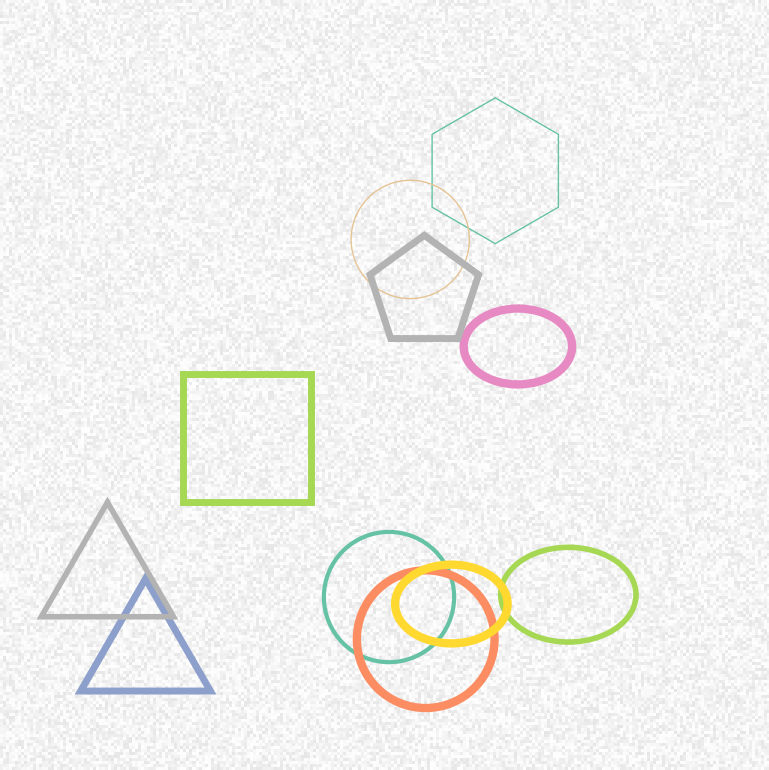[{"shape": "hexagon", "thickness": 0.5, "radius": 0.47, "center": [0.643, 0.778]}, {"shape": "circle", "thickness": 1.5, "radius": 0.42, "center": [0.505, 0.225]}, {"shape": "circle", "thickness": 3, "radius": 0.45, "center": [0.553, 0.17]}, {"shape": "triangle", "thickness": 2.5, "radius": 0.49, "center": [0.189, 0.151]}, {"shape": "oval", "thickness": 3, "radius": 0.35, "center": [0.673, 0.55]}, {"shape": "square", "thickness": 2.5, "radius": 0.42, "center": [0.32, 0.431]}, {"shape": "oval", "thickness": 2, "radius": 0.44, "center": [0.738, 0.228]}, {"shape": "oval", "thickness": 3, "radius": 0.37, "center": [0.586, 0.216]}, {"shape": "circle", "thickness": 0.5, "radius": 0.38, "center": [0.533, 0.689]}, {"shape": "triangle", "thickness": 2, "radius": 0.5, "center": [0.14, 0.249]}, {"shape": "pentagon", "thickness": 2.5, "radius": 0.37, "center": [0.551, 0.62]}]